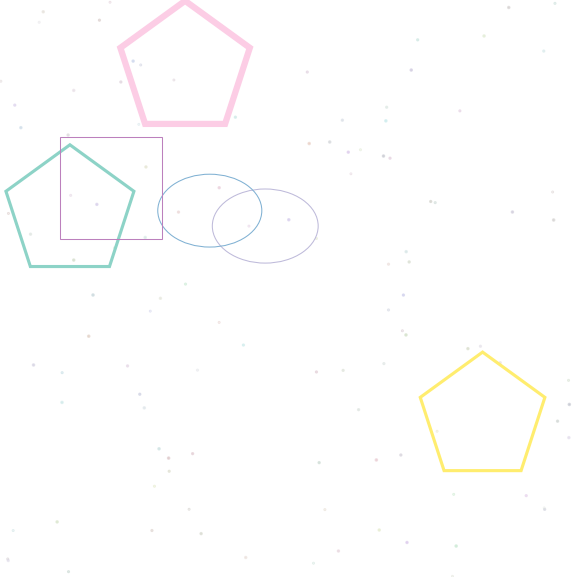[{"shape": "pentagon", "thickness": 1.5, "radius": 0.58, "center": [0.121, 0.632]}, {"shape": "oval", "thickness": 0.5, "radius": 0.46, "center": [0.459, 0.608]}, {"shape": "oval", "thickness": 0.5, "radius": 0.45, "center": [0.363, 0.634]}, {"shape": "pentagon", "thickness": 3, "radius": 0.59, "center": [0.321, 0.88]}, {"shape": "square", "thickness": 0.5, "radius": 0.44, "center": [0.192, 0.673]}, {"shape": "pentagon", "thickness": 1.5, "radius": 0.57, "center": [0.836, 0.276]}]